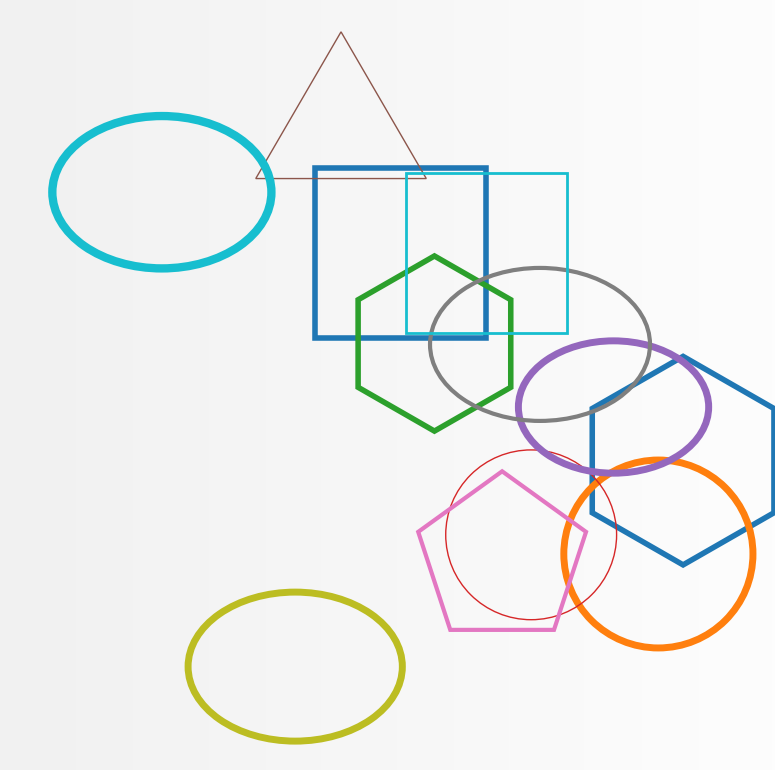[{"shape": "square", "thickness": 2, "radius": 0.55, "center": [0.516, 0.672]}, {"shape": "hexagon", "thickness": 2, "radius": 0.68, "center": [0.881, 0.402]}, {"shape": "circle", "thickness": 2.5, "radius": 0.61, "center": [0.85, 0.281]}, {"shape": "hexagon", "thickness": 2, "radius": 0.57, "center": [0.561, 0.554]}, {"shape": "circle", "thickness": 0.5, "radius": 0.55, "center": [0.685, 0.305]}, {"shape": "oval", "thickness": 2.5, "radius": 0.61, "center": [0.792, 0.471]}, {"shape": "triangle", "thickness": 0.5, "radius": 0.64, "center": [0.44, 0.832]}, {"shape": "pentagon", "thickness": 1.5, "radius": 0.57, "center": [0.648, 0.274]}, {"shape": "oval", "thickness": 1.5, "radius": 0.71, "center": [0.697, 0.553]}, {"shape": "oval", "thickness": 2.5, "radius": 0.69, "center": [0.381, 0.134]}, {"shape": "square", "thickness": 1, "radius": 0.52, "center": [0.628, 0.672]}, {"shape": "oval", "thickness": 3, "radius": 0.71, "center": [0.209, 0.75]}]